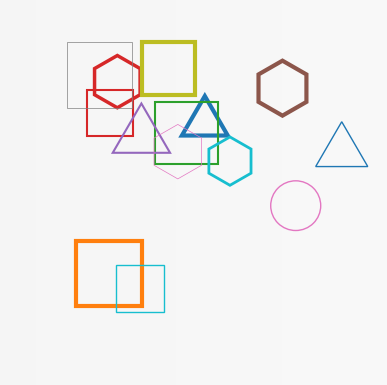[{"shape": "triangle", "thickness": 1, "radius": 0.39, "center": [0.882, 0.606]}, {"shape": "triangle", "thickness": 3, "radius": 0.34, "center": [0.529, 0.682]}, {"shape": "square", "thickness": 3, "radius": 0.42, "center": [0.281, 0.289]}, {"shape": "square", "thickness": 1.5, "radius": 0.41, "center": [0.482, 0.655]}, {"shape": "hexagon", "thickness": 2.5, "radius": 0.34, "center": [0.303, 0.788]}, {"shape": "square", "thickness": 1.5, "radius": 0.3, "center": [0.283, 0.707]}, {"shape": "triangle", "thickness": 1.5, "radius": 0.43, "center": [0.365, 0.646]}, {"shape": "hexagon", "thickness": 3, "radius": 0.36, "center": [0.729, 0.771]}, {"shape": "circle", "thickness": 1, "radius": 0.32, "center": [0.763, 0.466]}, {"shape": "hexagon", "thickness": 0.5, "radius": 0.35, "center": [0.459, 0.606]}, {"shape": "square", "thickness": 0.5, "radius": 0.42, "center": [0.257, 0.805]}, {"shape": "square", "thickness": 3, "radius": 0.34, "center": [0.435, 0.821]}, {"shape": "square", "thickness": 1, "radius": 0.31, "center": [0.361, 0.25]}, {"shape": "hexagon", "thickness": 2, "radius": 0.31, "center": [0.593, 0.582]}]